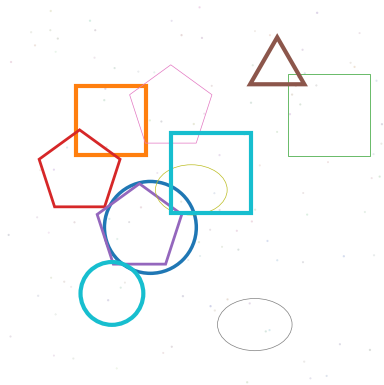[{"shape": "circle", "thickness": 2.5, "radius": 0.6, "center": [0.391, 0.409]}, {"shape": "square", "thickness": 3, "radius": 0.45, "center": [0.288, 0.687]}, {"shape": "square", "thickness": 0.5, "radius": 0.53, "center": [0.855, 0.701]}, {"shape": "pentagon", "thickness": 2, "radius": 0.55, "center": [0.207, 0.552]}, {"shape": "pentagon", "thickness": 2, "radius": 0.58, "center": [0.362, 0.407]}, {"shape": "triangle", "thickness": 3, "radius": 0.41, "center": [0.72, 0.822]}, {"shape": "pentagon", "thickness": 0.5, "radius": 0.56, "center": [0.444, 0.719]}, {"shape": "oval", "thickness": 0.5, "radius": 0.48, "center": [0.662, 0.157]}, {"shape": "oval", "thickness": 0.5, "radius": 0.47, "center": [0.497, 0.507]}, {"shape": "square", "thickness": 3, "radius": 0.52, "center": [0.548, 0.552]}, {"shape": "circle", "thickness": 3, "radius": 0.41, "center": [0.291, 0.238]}]